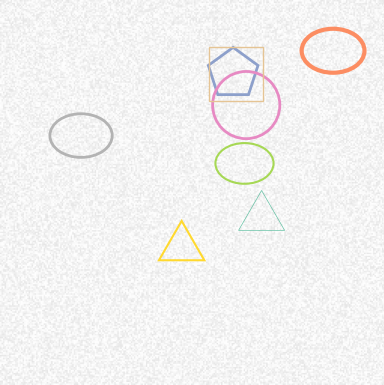[{"shape": "triangle", "thickness": 0.5, "radius": 0.35, "center": [0.679, 0.436]}, {"shape": "oval", "thickness": 3, "radius": 0.41, "center": [0.865, 0.868]}, {"shape": "pentagon", "thickness": 2, "radius": 0.34, "center": [0.606, 0.809]}, {"shape": "circle", "thickness": 2, "radius": 0.44, "center": [0.639, 0.727]}, {"shape": "oval", "thickness": 1.5, "radius": 0.38, "center": [0.635, 0.576]}, {"shape": "triangle", "thickness": 1.5, "radius": 0.34, "center": [0.472, 0.358]}, {"shape": "square", "thickness": 1, "radius": 0.35, "center": [0.613, 0.808]}, {"shape": "oval", "thickness": 2, "radius": 0.4, "center": [0.211, 0.648]}]